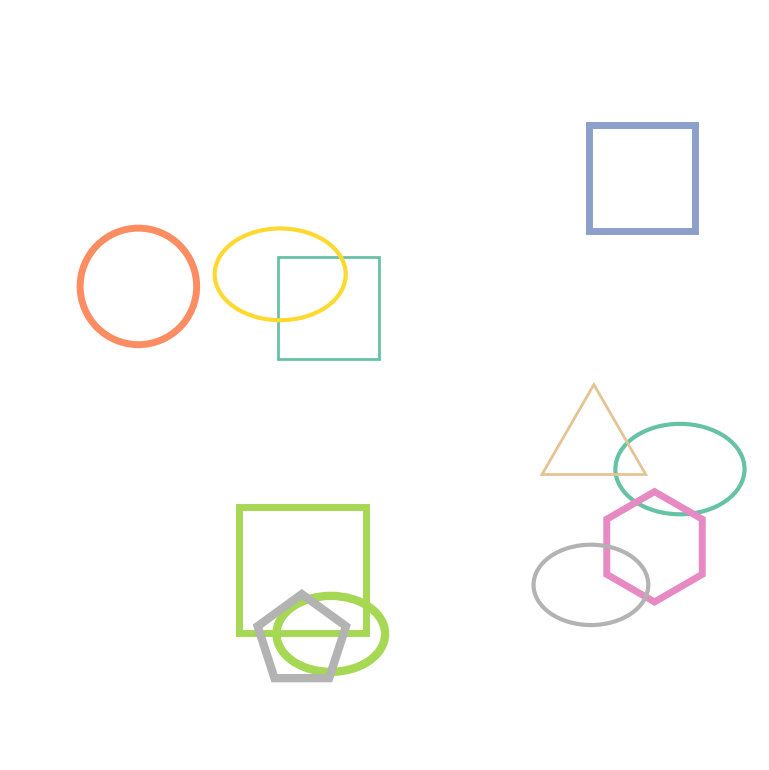[{"shape": "square", "thickness": 1, "radius": 0.33, "center": [0.427, 0.6]}, {"shape": "oval", "thickness": 1.5, "radius": 0.42, "center": [0.883, 0.391]}, {"shape": "circle", "thickness": 2.5, "radius": 0.38, "center": [0.18, 0.628]}, {"shape": "square", "thickness": 2.5, "radius": 0.34, "center": [0.834, 0.769]}, {"shape": "hexagon", "thickness": 2.5, "radius": 0.36, "center": [0.85, 0.29]}, {"shape": "oval", "thickness": 3, "radius": 0.35, "center": [0.43, 0.177]}, {"shape": "square", "thickness": 2.5, "radius": 0.41, "center": [0.393, 0.26]}, {"shape": "oval", "thickness": 1.5, "radius": 0.43, "center": [0.364, 0.644]}, {"shape": "triangle", "thickness": 1, "radius": 0.39, "center": [0.771, 0.423]}, {"shape": "oval", "thickness": 1.5, "radius": 0.37, "center": [0.767, 0.24]}, {"shape": "pentagon", "thickness": 3, "radius": 0.3, "center": [0.392, 0.168]}]